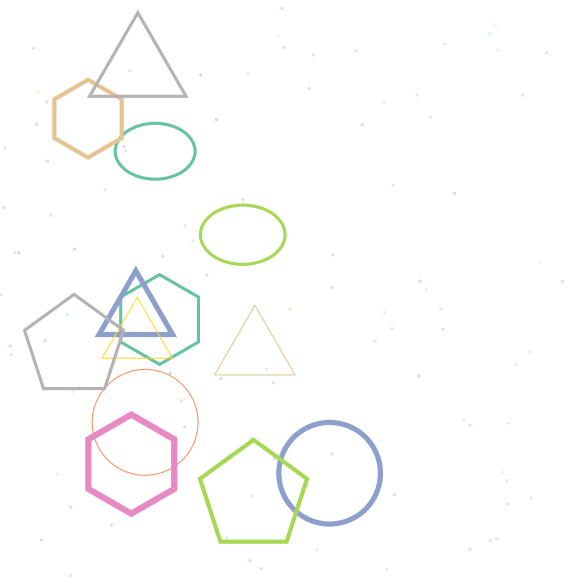[{"shape": "oval", "thickness": 1.5, "radius": 0.35, "center": [0.269, 0.737]}, {"shape": "hexagon", "thickness": 1.5, "radius": 0.39, "center": [0.276, 0.446]}, {"shape": "circle", "thickness": 0.5, "radius": 0.46, "center": [0.251, 0.268]}, {"shape": "triangle", "thickness": 2.5, "radius": 0.37, "center": [0.235, 0.457]}, {"shape": "circle", "thickness": 2.5, "radius": 0.44, "center": [0.571, 0.18]}, {"shape": "hexagon", "thickness": 3, "radius": 0.43, "center": [0.227, 0.195]}, {"shape": "pentagon", "thickness": 2, "radius": 0.49, "center": [0.439, 0.14]}, {"shape": "oval", "thickness": 1.5, "radius": 0.37, "center": [0.42, 0.593]}, {"shape": "triangle", "thickness": 0.5, "radius": 0.35, "center": [0.238, 0.414]}, {"shape": "hexagon", "thickness": 2, "radius": 0.34, "center": [0.152, 0.794]}, {"shape": "triangle", "thickness": 0.5, "radius": 0.4, "center": [0.441, 0.39]}, {"shape": "triangle", "thickness": 1.5, "radius": 0.48, "center": [0.239, 0.881]}, {"shape": "pentagon", "thickness": 1.5, "radius": 0.45, "center": [0.128, 0.399]}]